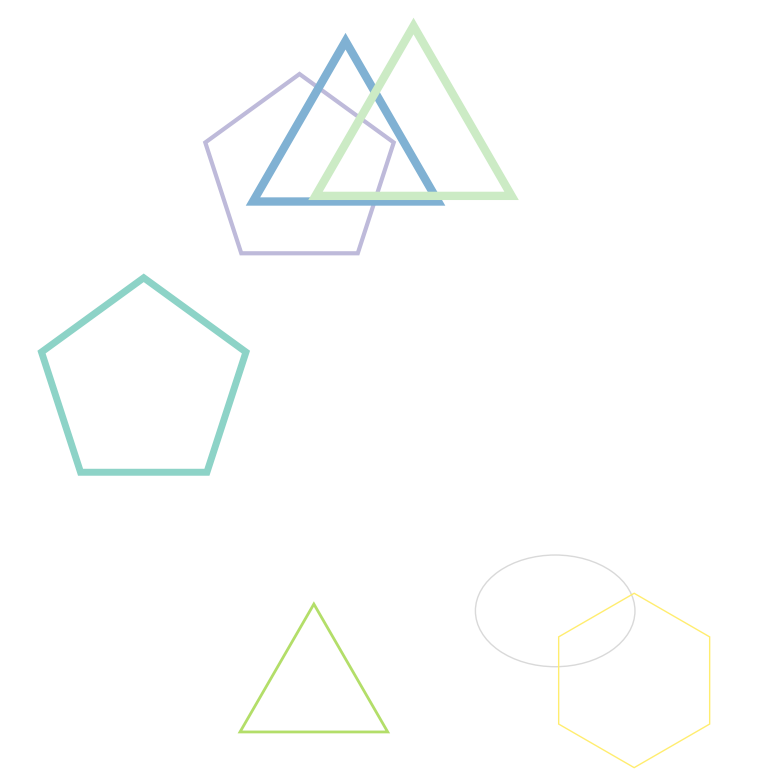[{"shape": "pentagon", "thickness": 2.5, "radius": 0.7, "center": [0.187, 0.5]}, {"shape": "pentagon", "thickness": 1.5, "radius": 0.64, "center": [0.389, 0.775]}, {"shape": "triangle", "thickness": 3, "radius": 0.69, "center": [0.449, 0.808]}, {"shape": "triangle", "thickness": 1, "radius": 0.55, "center": [0.408, 0.105]}, {"shape": "oval", "thickness": 0.5, "radius": 0.52, "center": [0.721, 0.207]}, {"shape": "triangle", "thickness": 3, "radius": 0.74, "center": [0.537, 0.819]}, {"shape": "hexagon", "thickness": 0.5, "radius": 0.57, "center": [0.824, 0.116]}]